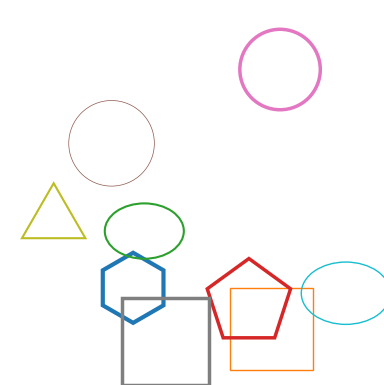[{"shape": "hexagon", "thickness": 3, "radius": 0.46, "center": [0.346, 0.252]}, {"shape": "square", "thickness": 1, "radius": 0.54, "center": [0.705, 0.146]}, {"shape": "oval", "thickness": 1.5, "radius": 0.51, "center": [0.375, 0.4]}, {"shape": "pentagon", "thickness": 2.5, "radius": 0.57, "center": [0.647, 0.215]}, {"shape": "circle", "thickness": 0.5, "radius": 0.56, "center": [0.29, 0.628]}, {"shape": "circle", "thickness": 2.5, "radius": 0.52, "center": [0.727, 0.819]}, {"shape": "square", "thickness": 2.5, "radius": 0.57, "center": [0.431, 0.114]}, {"shape": "triangle", "thickness": 1.5, "radius": 0.48, "center": [0.139, 0.429]}, {"shape": "oval", "thickness": 1, "radius": 0.58, "center": [0.898, 0.238]}]